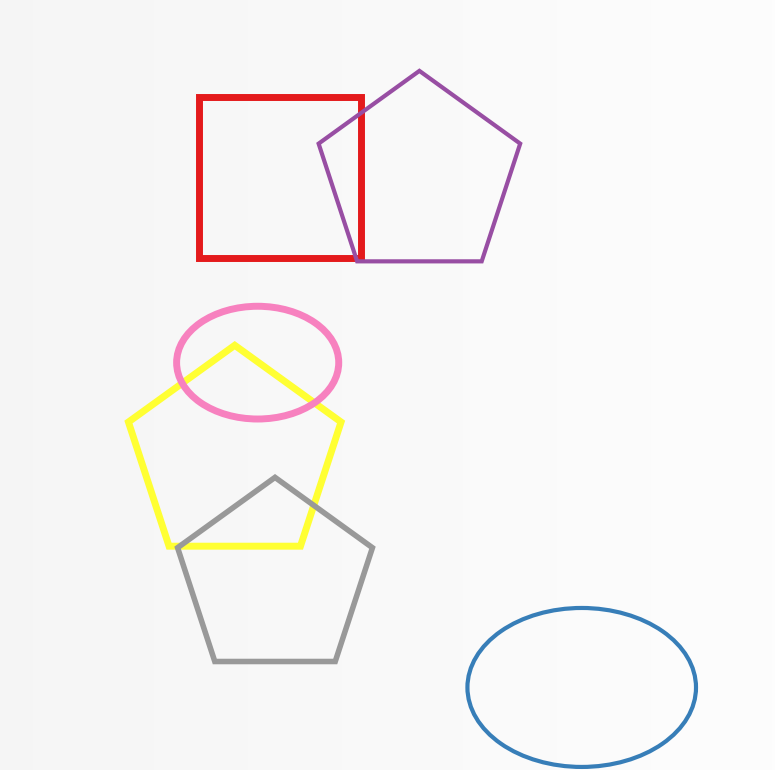[{"shape": "square", "thickness": 2.5, "radius": 0.52, "center": [0.361, 0.769]}, {"shape": "oval", "thickness": 1.5, "radius": 0.74, "center": [0.751, 0.107]}, {"shape": "pentagon", "thickness": 1.5, "radius": 0.68, "center": [0.541, 0.771]}, {"shape": "pentagon", "thickness": 2.5, "radius": 0.72, "center": [0.303, 0.407]}, {"shape": "oval", "thickness": 2.5, "radius": 0.52, "center": [0.332, 0.529]}, {"shape": "pentagon", "thickness": 2, "radius": 0.66, "center": [0.355, 0.248]}]